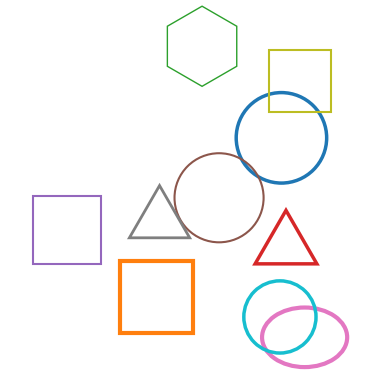[{"shape": "circle", "thickness": 2.5, "radius": 0.59, "center": [0.731, 0.642]}, {"shape": "square", "thickness": 3, "radius": 0.47, "center": [0.407, 0.228]}, {"shape": "hexagon", "thickness": 1, "radius": 0.52, "center": [0.525, 0.88]}, {"shape": "triangle", "thickness": 2.5, "radius": 0.46, "center": [0.743, 0.361]}, {"shape": "square", "thickness": 1.5, "radius": 0.44, "center": [0.174, 0.403]}, {"shape": "circle", "thickness": 1.5, "radius": 0.58, "center": [0.569, 0.486]}, {"shape": "oval", "thickness": 3, "radius": 0.55, "center": [0.791, 0.124]}, {"shape": "triangle", "thickness": 2, "radius": 0.45, "center": [0.414, 0.428]}, {"shape": "square", "thickness": 1.5, "radius": 0.4, "center": [0.78, 0.79]}, {"shape": "circle", "thickness": 2.5, "radius": 0.47, "center": [0.727, 0.177]}]